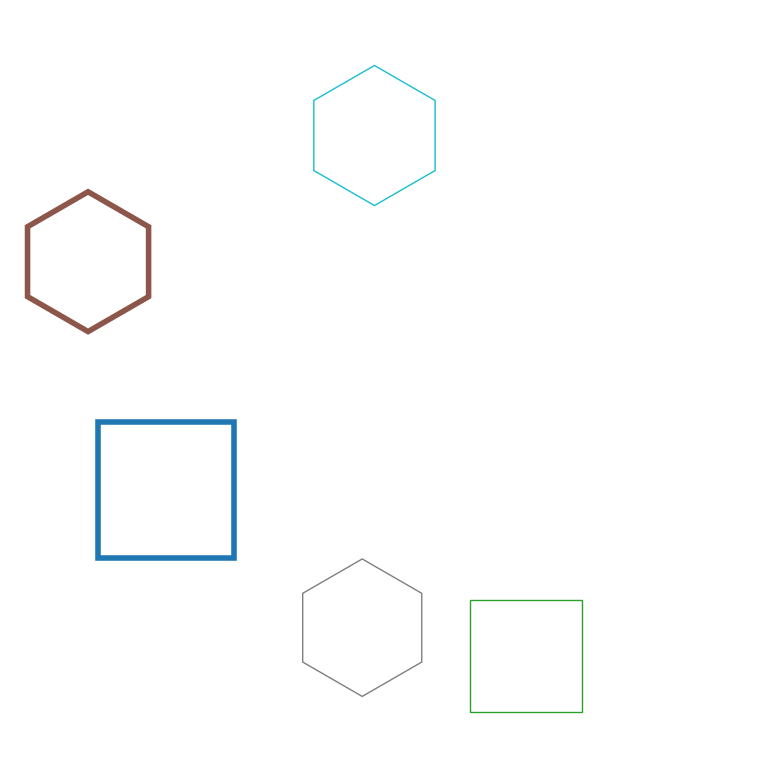[{"shape": "square", "thickness": 2, "radius": 0.44, "center": [0.216, 0.363]}, {"shape": "square", "thickness": 0.5, "radius": 0.36, "center": [0.683, 0.149]}, {"shape": "hexagon", "thickness": 2, "radius": 0.45, "center": [0.114, 0.66]}, {"shape": "hexagon", "thickness": 0.5, "radius": 0.45, "center": [0.47, 0.185]}, {"shape": "hexagon", "thickness": 0.5, "radius": 0.45, "center": [0.486, 0.824]}]